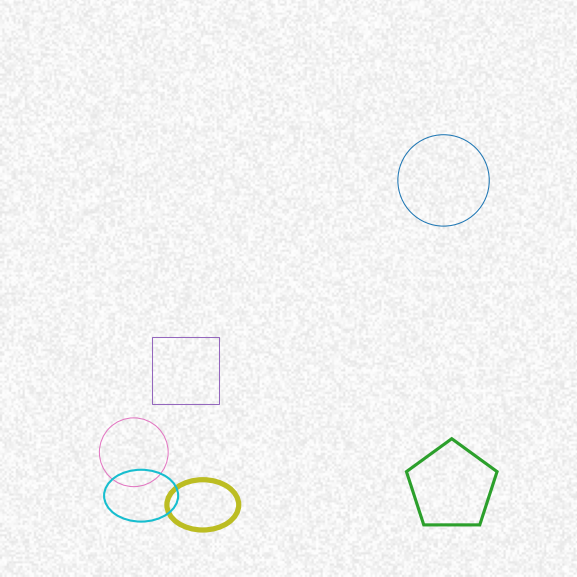[{"shape": "circle", "thickness": 0.5, "radius": 0.4, "center": [0.768, 0.687]}, {"shape": "pentagon", "thickness": 1.5, "radius": 0.41, "center": [0.782, 0.157]}, {"shape": "square", "thickness": 0.5, "radius": 0.29, "center": [0.321, 0.357]}, {"shape": "circle", "thickness": 0.5, "radius": 0.3, "center": [0.232, 0.216]}, {"shape": "oval", "thickness": 2.5, "radius": 0.31, "center": [0.351, 0.125]}, {"shape": "oval", "thickness": 1, "radius": 0.32, "center": [0.244, 0.141]}]